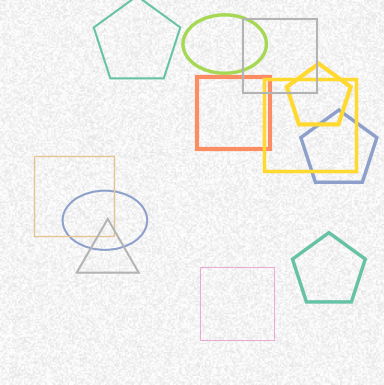[{"shape": "pentagon", "thickness": 1.5, "radius": 0.59, "center": [0.356, 0.892]}, {"shape": "pentagon", "thickness": 2.5, "radius": 0.5, "center": [0.854, 0.296]}, {"shape": "square", "thickness": 3, "radius": 0.47, "center": [0.607, 0.706]}, {"shape": "oval", "thickness": 1.5, "radius": 0.55, "center": [0.272, 0.428]}, {"shape": "pentagon", "thickness": 2.5, "radius": 0.52, "center": [0.88, 0.611]}, {"shape": "square", "thickness": 0.5, "radius": 0.48, "center": [0.616, 0.211]}, {"shape": "oval", "thickness": 2.5, "radius": 0.54, "center": [0.584, 0.886]}, {"shape": "pentagon", "thickness": 3, "radius": 0.44, "center": [0.828, 0.747]}, {"shape": "square", "thickness": 2.5, "radius": 0.6, "center": [0.806, 0.674]}, {"shape": "square", "thickness": 1, "radius": 0.52, "center": [0.193, 0.491]}, {"shape": "triangle", "thickness": 1.5, "radius": 0.47, "center": [0.28, 0.338]}, {"shape": "square", "thickness": 1.5, "radius": 0.48, "center": [0.728, 0.855]}]